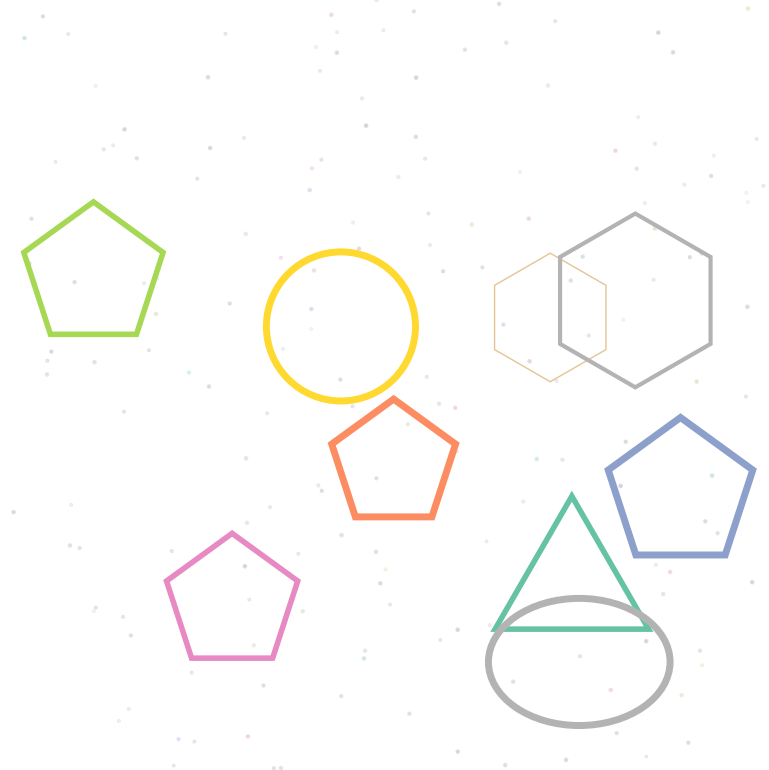[{"shape": "triangle", "thickness": 2, "radius": 0.58, "center": [0.743, 0.24]}, {"shape": "pentagon", "thickness": 2.5, "radius": 0.42, "center": [0.511, 0.397]}, {"shape": "pentagon", "thickness": 2.5, "radius": 0.49, "center": [0.884, 0.359]}, {"shape": "pentagon", "thickness": 2, "radius": 0.45, "center": [0.301, 0.218]}, {"shape": "pentagon", "thickness": 2, "radius": 0.48, "center": [0.121, 0.643]}, {"shape": "circle", "thickness": 2.5, "radius": 0.48, "center": [0.443, 0.576]}, {"shape": "hexagon", "thickness": 0.5, "radius": 0.42, "center": [0.715, 0.588]}, {"shape": "hexagon", "thickness": 1.5, "radius": 0.56, "center": [0.825, 0.61]}, {"shape": "oval", "thickness": 2.5, "radius": 0.59, "center": [0.752, 0.14]}]